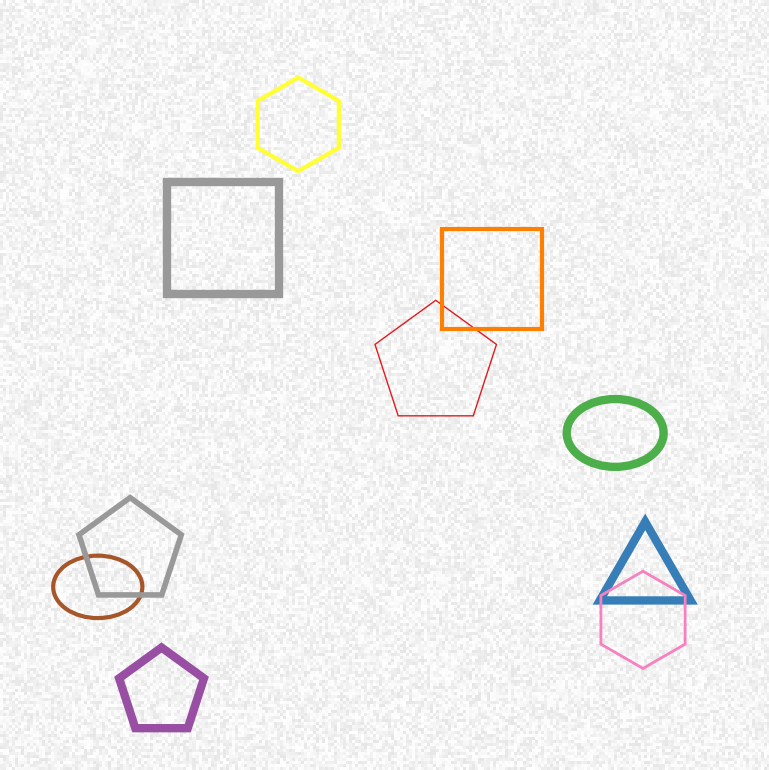[{"shape": "pentagon", "thickness": 0.5, "radius": 0.41, "center": [0.566, 0.527]}, {"shape": "triangle", "thickness": 3, "radius": 0.34, "center": [0.838, 0.254]}, {"shape": "oval", "thickness": 3, "radius": 0.31, "center": [0.799, 0.438]}, {"shape": "pentagon", "thickness": 3, "radius": 0.29, "center": [0.21, 0.101]}, {"shape": "square", "thickness": 1.5, "radius": 0.33, "center": [0.639, 0.637]}, {"shape": "hexagon", "thickness": 1.5, "radius": 0.3, "center": [0.387, 0.839]}, {"shape": "oval", "thickness": 1.5, "radius": 0.29, "center": [0.127, 0.238]}, {"shape": "hexagon", "thickness": 1, "radius": 0.32, "center": [0.835, 0.195]}, {"shape": "pentagon", "thickness": 2, "radius": 0.35, "center": [0.169, 0.284]}, {"shape": "square", "thickness": 3, "radius": 0.37, "center": [0.29, 0.691]}]